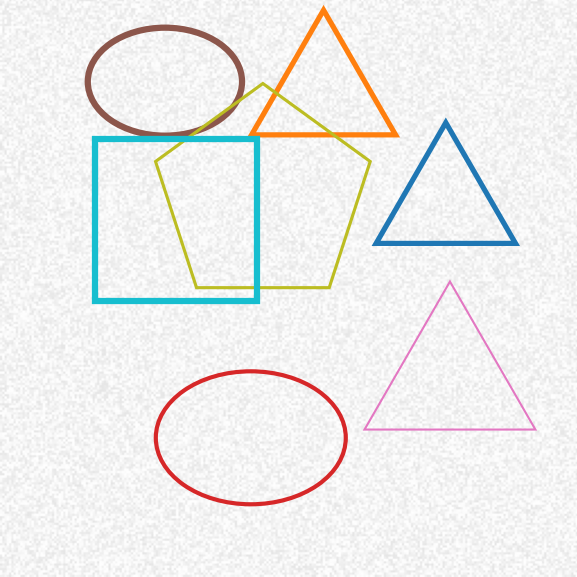[{"shape": "triangle", "thickness": 2.5, "radius": 0.7, "center": [0.772, 0.647]}, {"shape": "triangle", "thickness": 2.5, "radius": 0.72, "center": [0.56, 0.838]}, {"shape": "oval", "thickness": 2, "radius": 0.82, "center": [0.434, 0.241]}, {"shape": "oval", "thickness": 3, "radius": 0.67, "center": [0.286, 0.858]}, {"shape": "triangle", "thickness": 1, "radius": 0.85, "center": [0.779, 0.341]}, {"shape": "pentagon", "thickness": 1.5, "radius": 0.98, "center": [0.455, 0.659]}, {"shape": "square", "thickness": 3, "radius": 0.7, "center": [0.305, 0.618]}]